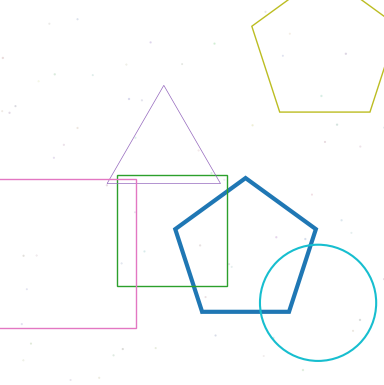[{"shape": "pentagon", "thickness": 3, "radius": 0.96, "center": [0.638, 0.345]}, {"shape": "square", "thickness": 1, "radius": 0.72, "center": [0.447, 0.4]}, {"shape": "triangle", "thickness": 0.5, "radius": 0.85, "center": [0.425, 0.608]}, {"shape": "square", "thickness": 1, "radius": 0.97, "center": [0.16, 0.341]}, {"shape": "pentagon", "thickness": 1, "radius": 1.0, "center": [0.844, 0.87]}, {"shape": "circle", "thickness": 1.5, "radius": 0.75, "center": [0.826, 0.213]}]